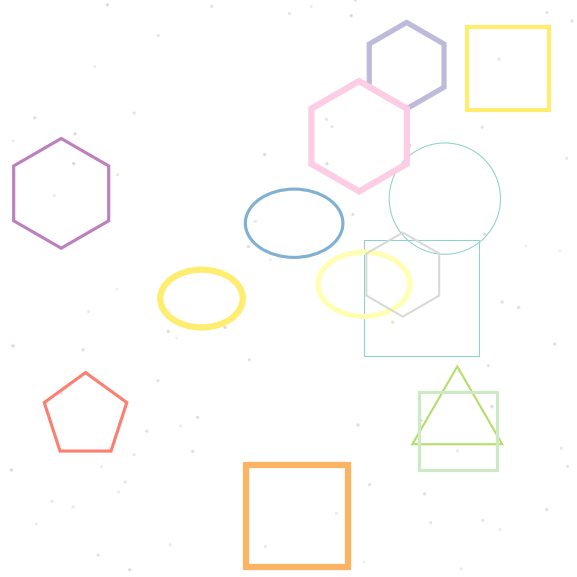[{"shape": "square", "thickness": 0.5, "radius": 0.5, "center": [0.73, 0.483]}, {"shape": "circle", "thickness": 0.5, "radius": 0.48, "center": [0.77, 0.655]}, {"shape": "oval", "thickness": 2.5, "radius": 0.4, "center": [0.63, 0.507]}, {"shape": "hexagon", "thickness": 2.5, "radius": 0.37, "center": [0.704, 0.886]}, {"shape": "pentagon", "thickness": 1.5, "radius": 0.38, "center": [0.148, 0.279]}, {"shape": "oval", "thickness": 1.5, "radius": 0.42, "center": [0.509, 0.613]}, {"shape": "square", "thickness": 3, "radius": 0.44, "center": [0.514, 0.105]}, {"shape": "triangle", "thickness": 1, "radius": 0.45, "center": [0.792, 0.275]}, {"shape": "hexagon", "thickness": 3, "radius": 0.48, "center": [0.622, 0.763]}, {"shape": "hexagon", "thickness": 1, "radius": 0.36, "center": [0.697, 0.524]}, {"shape": "hexagon", "thickness": 1.5, "radius": 0.47, "center": [0.106, 0.664]}, {"shape": "square", "thickness": 1.5, "radius": 0.34, "center": [0.794, 0.253]}, {"shape": "oval", "thickness": 3, "radius": 0.36, "center": [0.349, 0.482]}, {"shape": "square", "thickness": 2, "radius": 0.36, "center": [0.879, 0.881]}]